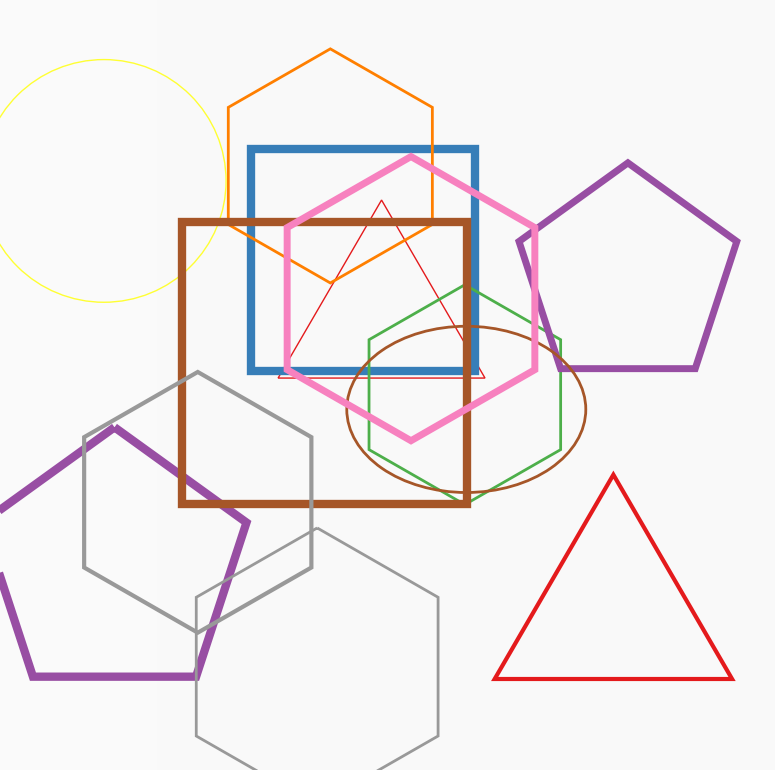[{"shape": "triangle", "thickness": 1.5, "radius": 0.88, "center": [0.791, 0.207]}, {"shape": "triangle", "thickness": 0.5, "radius": 0.77, "center": [0.492, 0.586]}, {"shape": "square", "thickness": 3, "radius": 0.72, "center": [0.468, 0.662]}, {"shape": "hexagon", "thickness": 1, "radius": 0.71, "center": [0.6, 0.487]}, {"shape": "pentagon", "thickness": 3, "radius": 0.9, "center": [0.148, 0.266]}, {"shape": "pentagon", "thickness": 2.5, "radius": 0.74, "center": [0.81, 0.641]}, {"shape": "hexagon", "thickness": 1, "radius": 0.76, "center": [0.426, 0.785]}, {"shape": "circle", "thickness": 0.5, "radius": 0.79, "center": [0.134, 0.765]}, {"shape": "square", "thickness": 3, "radius": 0.92, "center": [0.419, 0.528]}, {"shape": "oval", "thickness": 1, "radius": 0.77, "center": [0.602, 0.468]}, {"shape": "hexagon", "thickness": 2.5, "radius": 0.92, "center": [0.53, 0.612]}, {"shape": "hexagon", "thickness": 1, "radius": 0.9, "center": [0.409, 0.134]}, {"shape": "hexagon", "thickness": 1.5, "radius": 0.85, "center": [0.255, 0.348]}]